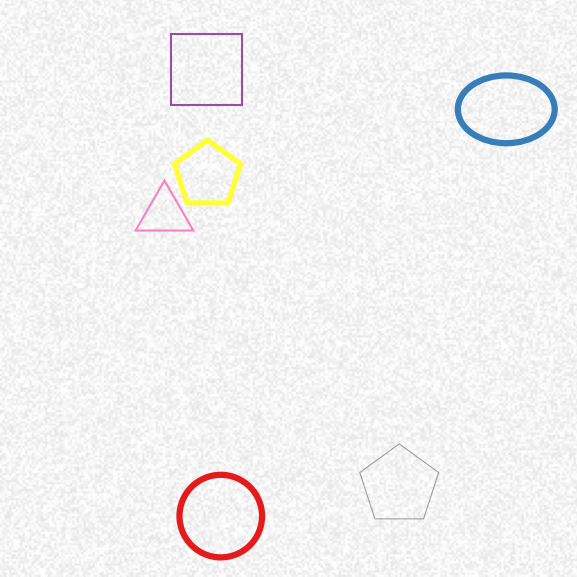[{"shape": "circle", "thickness": 3, "radius": 0.36, "center": [0.382, 0.105]}, {"shape": "oval", "thickness": 3, "radius": 0.42, "center": [0.877, 0.81]}, {"shape": "square", "thickness": 1, "radius": 0.31, "center": [0.358, 0.879]}, {"shape": "pentagon", "thickness": 2.5, "radius": 0.3, "center": [0.359, 0.696]}, {"shape": "triangle", "thickness": 1, "radius": 0.29, "center": [0.285, 0.629]}, {"shape": "pentagon", "thickness": 0.5, "radius": 0.36, "center": [0.691, 0.159]}]